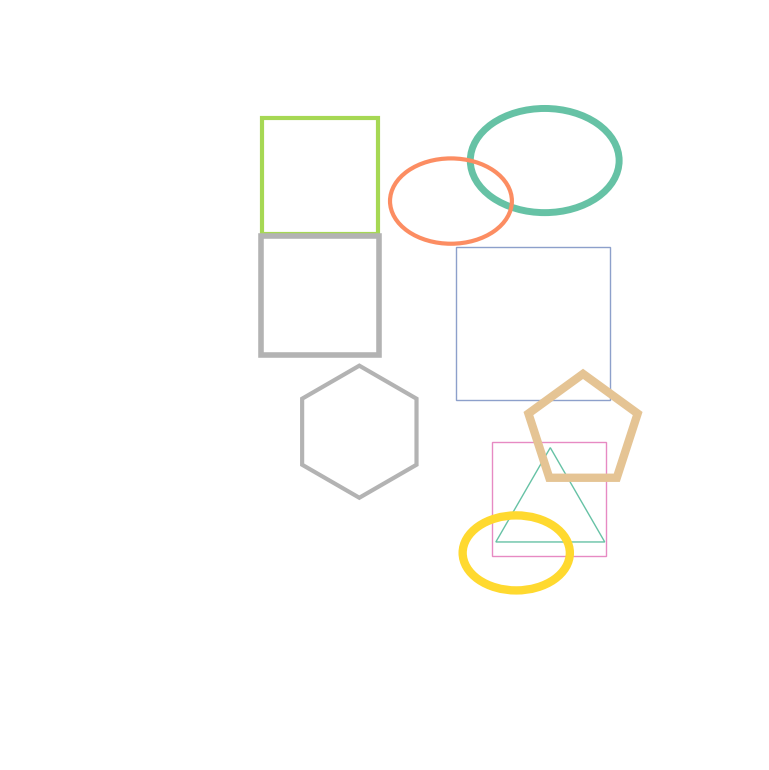[{"shape": "triangle", "thickness": 0.5, "radius": 0.41, "center": [0.715, 0.337]}, {"shape": "oval", "thickness": 2.5, "radius": 0.48, "center": [0.707, 0.791]}, {"shape": "oval", "thickness": 1.5, "radius": 0.4, "center": [0.586, 0.739]}, {"shape": "square", "thickness": 0.5, "radius": 0.5, "center": [0.692, 0.58]}, {"shape": "square", "thickness": 0.5, "radius": 0.37, "center": [0.713, 0.352]}, {"shape": "square", "thickness": 1.5, "radius": 0.38, "center": [0.415, 0.771]}, {"shape": "oval", "thickness": 3, "radius": 0.35, "center": [0.67, 0.282]}, {"shape": "pentagon", "thickness": 3, "radius": 0.37, "center": [0.757, 0.44]}, {"shape": "square", "thickness": 2, "radius": 0.38, "center": [0.416, 0.616]}, {"shape": "hexagon", "thickness": 1.5, "radius": 0.43, "center": [0.467, 0.439]}]